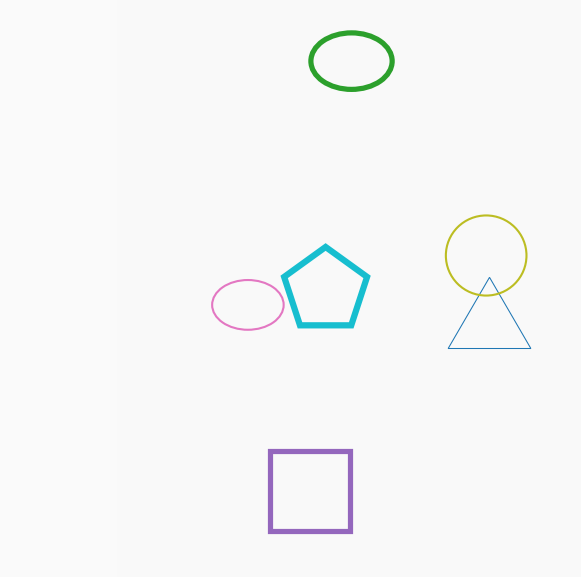[{"shape": "triangle", "thickness": 0.5, "radius": 0.41, "center": [0.842, 0.437]}, {"shape": "oval", "thickness": 2.5, "radius": 0.35, "center": [0.605, 0.893]}, {"shape": "square", "thickness": 2.5, "radius": 0.35, "center": [0.533, 0.149]}, {"shape": "oval", "thickness": 1, "radius": 0.31, "center": [0.427, 0.471]}, {"shape": "circle", "thickness": 1, "radius": 0.35, "center": [0.836, 0.557]}, {"shape": "pentagon", "thickness": 3, "radius": 0.37, "center": [0.56, 0.496]}]